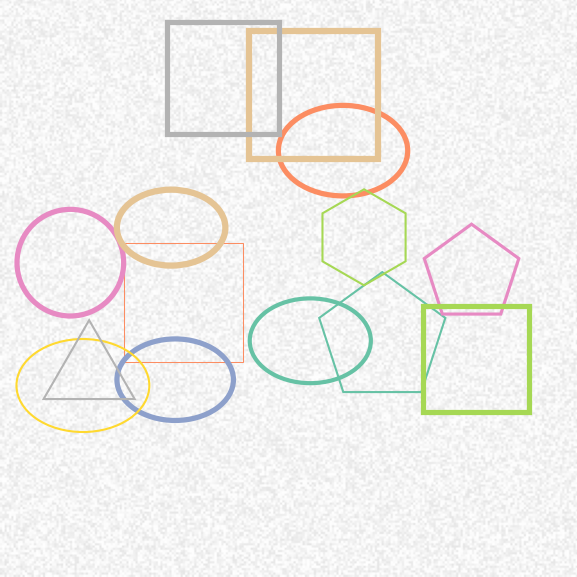[{"shape": "pentagon", "thickness": 1, "radius": 0.57, "center": [0.662, 0.413]}, {"shape": "oval", "thickness": 2, "radius": 0.52, "center": [0.537, 0.409]}, {"shape": "oval", "thickness": 2.5, "radius": 0.56, "center": [0.594, 0.738]}, {"shape": "square", "thickness": 0.5, "radius": 0.51, "center": [0.318, 0.475]}, {"shape": "oval", "thickness": 2.5, "radius": 0.5, "center": [0.303, 0.342]}, {"shape": "circle", "thickness": 2.5, "radius": 0.46, "center": [0.122, 0.544]}, {"shape": "pentagon", "thickness": 1.5, "radius": 0.43, "center": [0.817, 0.525]}, {"shape": "hexagon", "thickness": 1, "radius": 0.42, "center": [0.63, 0.588]}, {"shape": "square", "thickness": 2.5, "radius": 0.46, "center": [0.825, 0.378]}, {"shape": "oval", "thickness": 1, "radius": 0.58, "center": [0.144, 0.332]}, {"shape": "oval", "thickness": 3, "radius": 0.47, "center": [0.296, 0.605]}, {"shape": "square", "thickness": 3, "radius": 0.56, "center": [0.542, 0.835]}, {"shape": "square", "thickness": 2.5, "radius": 0.48, "center": [0.387, 0.864]}, {"shape": "triangle", "thickness": 1, "radius": 0.46, "center": [0.154, 0.354]}]